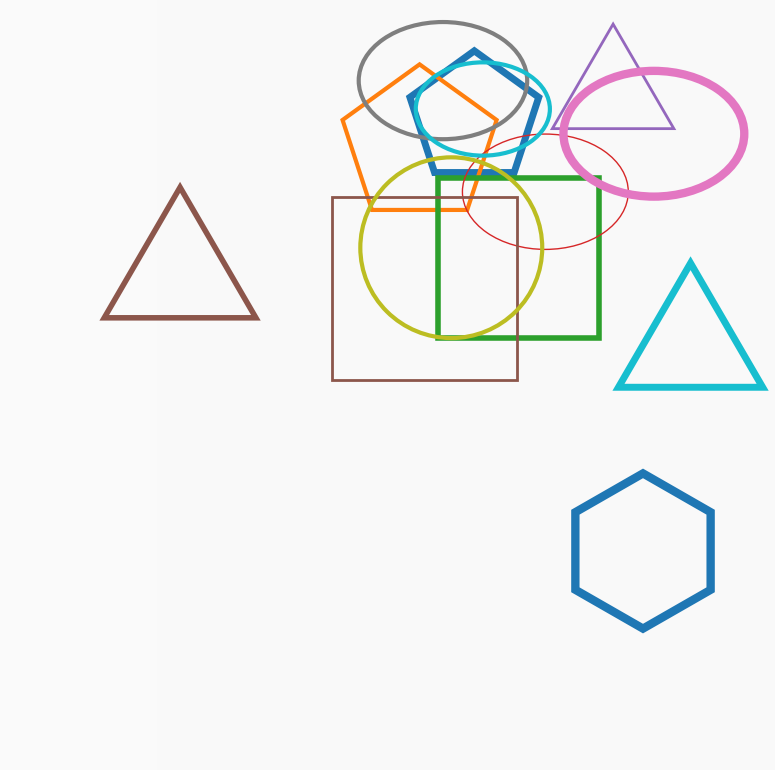[{"shape": "hexagon", "thickness": 3, "radius": 0.5, "center": [0.83, 0.284]}, {"shape": "pentagon", "thickness": 2.5, "radius": 0.44, "center": [0.612, 0.847]}, {"shape": "pentagon", "thickness": 1.5, "radius": 0.52, "center": [0.541, 0.812]}, {"shape": "square", "thickness": 2, "radius": 0.52, "center": [0.669, 0.665]}, {"shape": "oval", "thickness": 0.5, "radius": 0.53, "center": [0.704, 0.751]}, {"shape": "triangle", "thickness": 1, "radius": 0.45, "center": [0.791, 0.878]}, {"shape": "triangle", "thickness": 2, "radius": 0.56, "center": [0.232, 0.644]}, {"shape": "square", "thickness": 1, "radius": 0.6, "center": [0.548, 0.625]}, {"shape": "oval", "thickness": 3, "radius": 0.58, "center": [0.844, 0.826]}, {"shape": "oval", "thickness": 1.5, "radius": 0.54, "center": [0.572, 0.895]}, {"shape": "circle", "thickness": 1.5, "radius": 0.59, "center": [0.582, 0.678]}, {"shape": "oval", "thickness": 1.5, "radius": 0.43, "center": [0.623, 0.858]}, {"shape": "triangle", "thickness": 2.5, "radius": 0.54, "center": [0.891, 0.551]}]